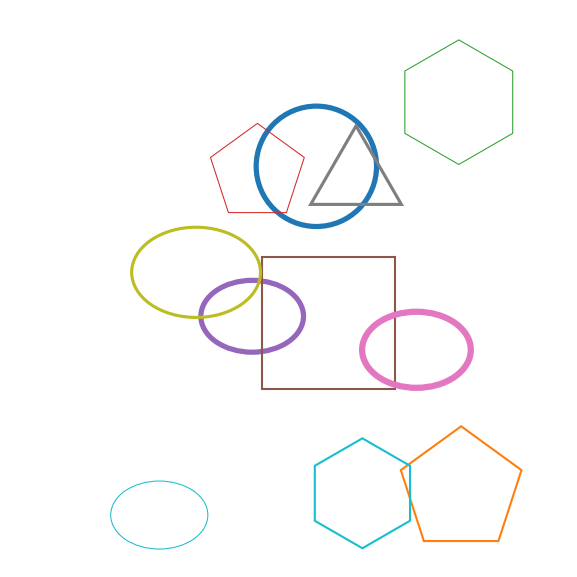[{"shape": "circle", "thickness": 2.5, "radius": 0.52, "center": [0.548, 0.711]}, {"shape": "pentagon", "thickness": 1, "radius": 0.55, "center": [0.799, 0.151]}, {"shape": "hexagon", "thickness": 0.5, "radius": 0.54, "center": [0.794, 0.822]}, {"shape": "pentagon", "thickness": 0.5, "radius": 0.43, "center": [0.446, 0.7]}, {"shape": "oval", "thickness": 2.5, "radius": 0.44, "center": [0.437, 0.451]}, {"shape": "square", "thickness": 1, "radius": 0.57, "center": [0.569, 0.44]}, {"shape": "oval", "thickness": 3, "radius": 0.47, "center": [0.721, 0.393]}, {"shape": "triangle", "thickness": 1.5, "radius": 0.45, "center": [0.617, 0.691]}, {"shape": "oval", "thickness": 1.5, "radius": 0.56, "center": [0.34, 0.528]}, {"shape": "hexagon", "thickness": 1, "radius": 0.48, "center": [0.628, 0.145]}, {"shape": "oval", "thickness": 0.5, "radius": 0.42, "center": [0.276, 0.107]}]